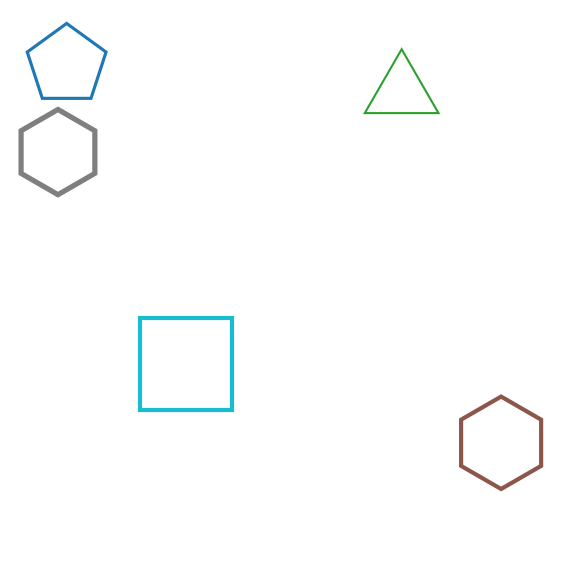[{"shape": "pentagon", "thickness": 1.5, "radius": 0.36, "center": [0.115, 0.887]}, {"shape": "triangle", "thickness": 1, "radius": 0.37, "center": [0.695, 0.84]}, {"shape": "hexagon", "thickness": 2, "radius": 0.4, "center": [0.868, 0.232]}, {"shape": "hexagon", "thickness": 2.5, "radius": 0.37, "center": [0.1, 0.736]}, {"shape": "square", "thickness": 2, "radius": 0.4, "center": [0.322, 0.369]}]